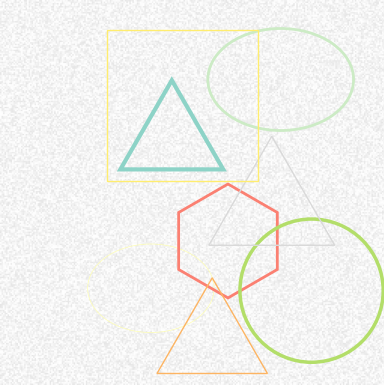[{"shape": "triangle", "thickness": 3, "radius": 0.77, "center": [0.446, 0.637]}, {"shape": "oval", "thickness": 0.5, "radius": 0.82, "center": [0.392, 0.251]}, {"shape": "hexagon", "thickness": 2, "radius": 0.74, "center": [0.592, 0.374]}, {"shape": "triangle", "thickness": 1, "radius": 0.83, "center": [0.551, 0.113]}, {"shape": "circle", "thickness": 2.5, "radius": 0.93, "center": [0.809, 0.245]}, {"shape": "triangle", "thickness": 1, "radius": 0.94, "center": [0.706, 0.457]}, {"shape": "oval", "thickness": 2, "radius": 0.95, "center": [0.729, 0.793]}, {"shape": "square", "thickness": 1, "radius": 0.98, "center": [0.474, 0.725]}]